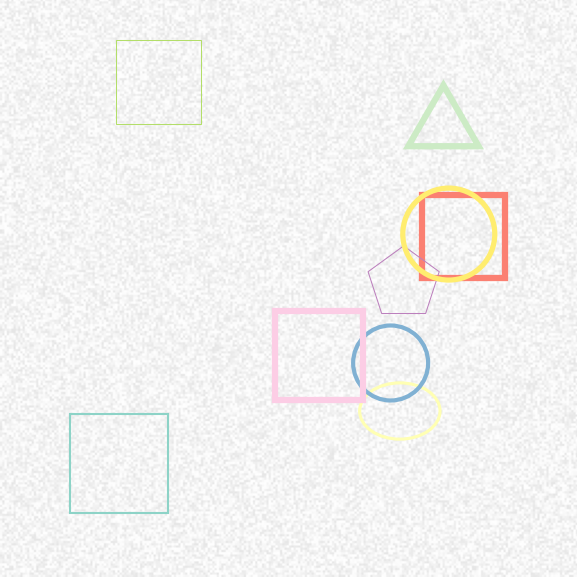[{"shape": "square", "thickness": 1, "radius": 0.43, "center": [0.206, 0.197]}, {"shape": "oval", "thickness": 1.5, "radius": 0.35, "center": [0.692, 0.287]}, {"shape": "square", "thickness": 3, "radius": 0.36, "center": [0.803, 0.59]}, {"shape": "circle", "thickness": 2, "radius": 0.32, "center": [0.676, 0.371]}, {"shape": "square", "thickness": 0.5, "radius": 0.37, "center": [0.274, 0.857]}, {"shape": "square", "thickness": 3, "radius": 0.38, "center": [0.552, 0.384]}, {"shape": "pentagon", "thickness": 0.5, "radius": 0.32, "center": [0.699, 0.509]}, {"shape": "triangle", "thickness": 3, "radius": 0.35, "center": [0.768, 0.781]}, {"shape": "circle", "thickness": 2.5, "radius": 0.4, "center": [0.777, 0.594]}]